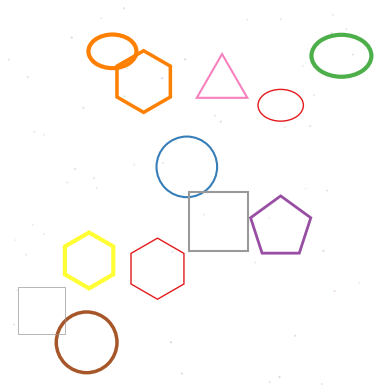[{"shape": "oval", "thickness": 1, "radius": 0.29, "center": [0.729, 0.727]}, {"shape": "hexagon", "thickness": 1, "radius": 0.4, "center": [0.409, 0.302]}, {"shape": "circle", "thickness": 1.5, "radius": 0.39, "center": [0.485, 0.567]}, {"shape": "oval", "thickness": 3, "radius": 0.39, "center": [0.887, 0.855]}, {"shape": "pentagon", "thickness": 2, "radius": 0.41, "center": [0.729, 0.409]}, {"shape": "oval", "thickness": 3, "radius": 0.31, "center": [0.292, 0.867]}, {"shape": "hexagon", "thickness": 2.5, "radius": 0.4, "center": [0.373, 0.788]}, {"shape": "hexagon", "thickness": 3, "radius": 0.36, "center": [0.231, 0.324]}, {"shape": "circle", "thickness": 2.5, "radius": 0.39, "center": [0.225, 0.111]}, {"shape": "triangle", "thickness": 1.5, "radius": 0.38, "center": [0.577, 0.784]}, {"shape": "square", "thickness": 0.5, "radius": 0.31, "center": [0.107, 0.194]}, {"shape": "square", "thickness": 1.5, "radius": 0.38, "center": [0.568, 0.424]}]